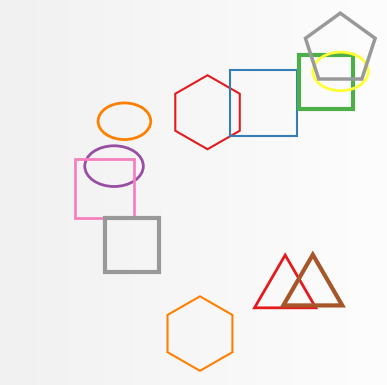[{"shape": "hexagon", "thickness": 1.5, "radius": 0.48, "center": [0.536, 0.708]}, {"shape": "triangle", "thickness": 2, "radius": 0.46, "center": [0.736, 0.246]}, {"shape": "square", "thickness": 1.5, "radius": 0.43, "center": [0.68, 0.732]}, {"shape": "square", "thickness": 3, "radius": 0.35, "center": [0.842, 0.786]}, {"shape": "oval", "thickness": 2, "radius": 0.38, "center": [0.294, 0.568]}, {"shape": "oval", "thickness": 2, "radius": 0.34, "center": [0.321, 0.685]}, {"shape": "hexagon", "thickness": 1.5, "radius": 0.48, "center": [0.516, 0.134]}, {"shape": "oval", "thickness": 2, "radius": 0.36, "center": [0.879, 0.815]}, {"shape": "triangle", "thickness": 3, "radius": 0.44, "center": [0.807, 0.251]}, {"shape": "square", "thickness": 2, "radius": 0.38, "center": [0.27, 0.51]}, {"shape": "square", "thickness": 3, "radius": 0.35, "center": [0.341, 0.364]}, {"shape": "pentagon", "thickness": 2.5, "radius": 0.47, "center": [0.878, 0.871]}]